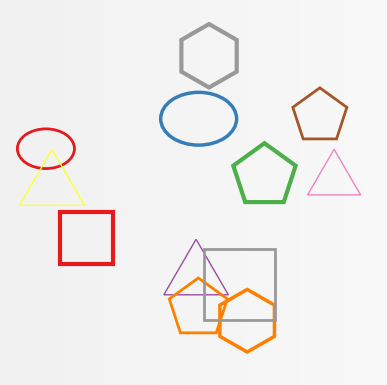[{"shape": "oval", "thickness": 2, "radius": 0.37, "center": [0.118, 0.614]}, {"shape": "square", "thickness": 3, "radius": 0.34, "center": [0.224, 0.382]}, {"shape": "oval", "thickness": 2.5, "radius": 0.49, "center": [0.513, 0.692]}, {"shape": "pentagon", "thickness": 3, "radius": 0.42, "center": [0.683, 0.544]}, {"shape": "triangle", "thickness": 1, "radius": 0.48, "center": [0.506, 0.282]}, {"shape": "hexagon", "thickness": 2.5, "radius": 0.41, "center": [0.638, 0.167]}, {"shape": "pentagon", "thickness": 2, "radius": 0.39, "center": [0.512, 0.199]}, {"shape": "triangle", "thickness": 1, "radius": 0.48, "center": [0.134, 0.515]}, {"shape": "pentagon", "thickness": 2, "radius": 0.37, "center": [0.825, 0.699]}, {"shape": "triangle", "thickness": 1, "radius": 0.39, "center": [0.862, 0.533]}, {"shape": "square", "thickness": 2, "radius": 0.46, "center": [0.617, 0.261]}, {"shape": "hexagon", "thickness": 3, "radius": 0.41, "center": [0.539, 0.855]}]